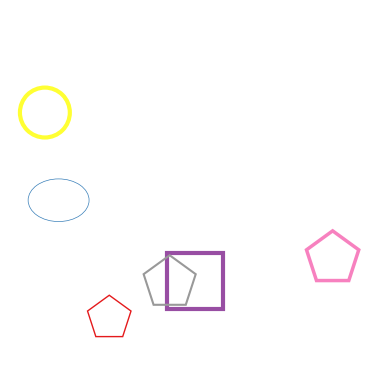[{"shape": "pentagon", "thickness": 1, "radius": 0.3, "center": [0.284, 0.174]}, {"shape": "oval", "thickness": 0.5, "radius": 0.4, "center": [0.152, 0.48]}, {"shape": "square", "thickness": 3, "radius": 0.36, "center": [0.507, 0.27]}, {"shape": "circle", "thickness": 3, "radius": 0.32, "center": [0.117, 0.708]}, {"shape": "pentagon", "thickness": 2.5, "radius": 0.36, "center": [0.864, 0.329]}, {"shape": "pentagon", "thickness": 1.5, "radius": 0.36, "center": [0.441, 0.266]}]